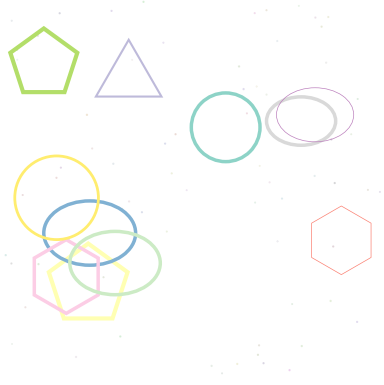[{"shape": "circle", "thickness": 2.5, "radius": 0.45, "center": [0.586, 0.669]}, {"shape": "pentagon", "thickness": 3, "radius": 0.54, "center": [0.229, 0.26]}, {"shape": "triangle", "thickness": 1.5, "radius": 0.49, "center": [0.334, 0.798]}, {"shape": "hexagon", "thickness": 0.5, "radius": 0.45, "center": [0.887, 0.376]}, {"shape": "oval", "thickness": 2.5, "radius": 0.6, "center": [0.233, 0.395]}, {"shape": "pentagon", "thickness": 3, "radius": 0.46, "center": [0.114, 0.835]}, {"shape": "hexagon", "thickness": 2.5, "radius": 0.48, "center": [0.172, 0.282]}, {"shape": "oval", "thickness": 2.5, "radius": 0.45, "center": [0.782, 0.686]}, {"shape": "oval", "thickness": 0.5, "radius": 0.5, "center": [0.818, 0.702]}, {"shape": "oval", "thickness": 2.5, "radius": 0.59, "center": [0.299, 0.317]}, {"shape": "circle", "thickness": 2, "radius": 0.54, "center": [0.147, 0.486]}]